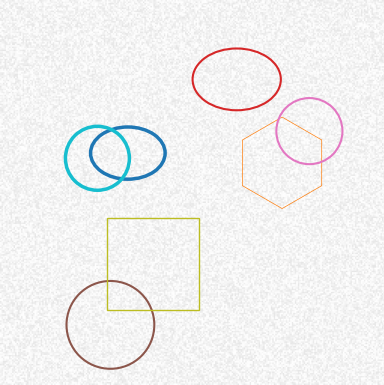[{"shape": "oval", "thickness": 2.5, "radius": 0.48, "center": [0.332, 0.602]}, {"shape": "hexagon", "thickness": 0.5, "radius": 0.59, "center": [0.733, 0.577]}, {"shape": "oval", "thickness": 1.5, "radius": 0.57, "center": [0.615, 0.794]}, {"shape": "circle", "thickness": 1.5, "radius": 0.57, "center": [0.287, 0.156]}, {"shape": "circle", "thickness": 1.5, "radius": 0.43, "center": [0.804, 0.659]}, {"shape": "square", "thickness": 1, "radius": 0.59, "center": [0.398, 0.315]}, {"shape": "circle", "thickness": 2.5, "radius": 0.42, "center": [0.253, 0.589]}]